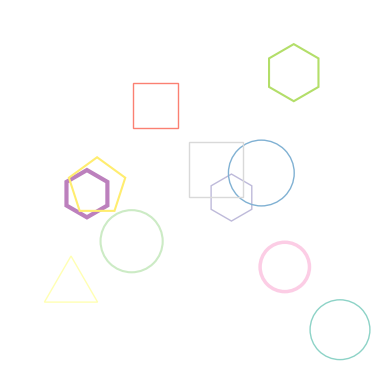[{"shape": "circle", "thickness": 1, "radius": 0.39, "center": [0.883, 0.144]}, {"shape": "triangle", "thickness": 1, "radius": 0.4, "center": [0.184, 0.255]}, {"shape": "hexagon", "thickness": 1, "radius": 0.31, "center": [0.601, 0.487]}, {"shape": "square", "thickness": 1, "radius": 0.29, "center": [0.404, 0.725]}, {"shape": "circle", "thickness": 1, "radius": 0.43, "center": [0.679, 0.551]}, {"shape": "hexagon", "thickness": 1.5, "radius": 0.37, "center": [0.763, 0.811]}, {"shape": "circle", "thickness": 2.5, "radius": 0.32, "center": [0.74, 0.307]}, {"shape": "square", "thickness": 1, "radius": 0.35, "center": [0.561, 0.56]}, {"shape": "hexagon", "thickness": 3, "radius": 0.31, "center": [0.226, 0.497]}, {"shape": "circle", "thickness": 1.5, "radius": 0.4, "center": [0.342, 0.373]}, {"shape": "pentagon", "thickness": 1.5, "radius": 0.38, "center": [0.252, 0.515]}]